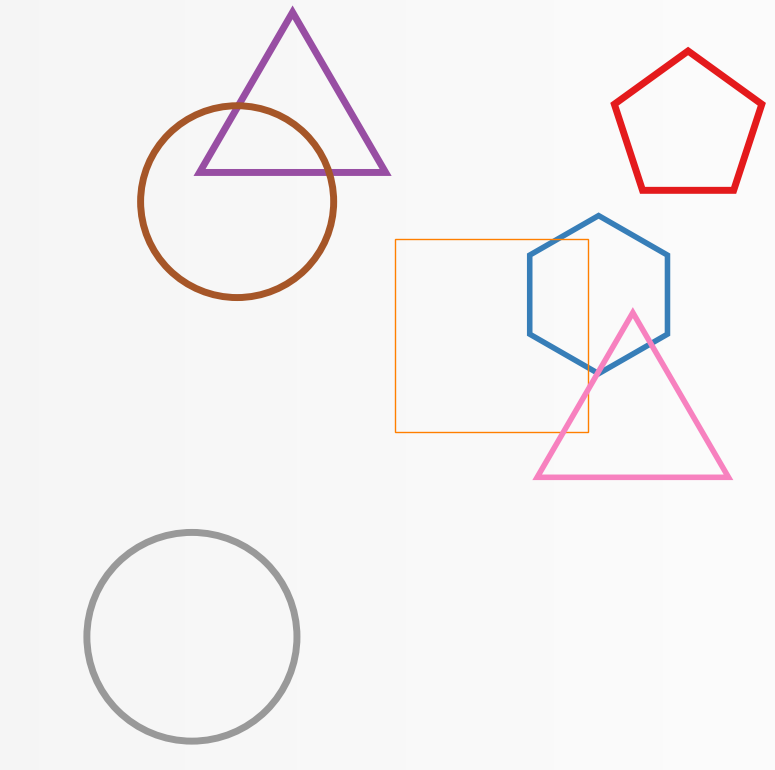[{"shape": "pentagon", "thickness": 2.5, "radius": 0.5, "center": [0.888, 0.834]}, {"shape": "hexagon", "thickness": 2, "radius": 0.51, "center": [0.772, 0.617]}, {"shape": "triangle", "thickness": 2.5, "radius": 0.69, "center": [0.378, 0.845]}, {"shape": "square", "thickness": 0.5, "radius": 0.62, "center": [0.634, 0.564]}, {"shape": "circle", "thickness": 2.5, "radius": 0.62, "center": [0.306, 0.738]}, {"shape": "triangle", "thickness": 2, "radius": 0.71, "center": [0.817, 0.451]}, {"shape": "circle", "thickness": 2.5, "radius": 0.68, "center": [0.248, 0.173]}]